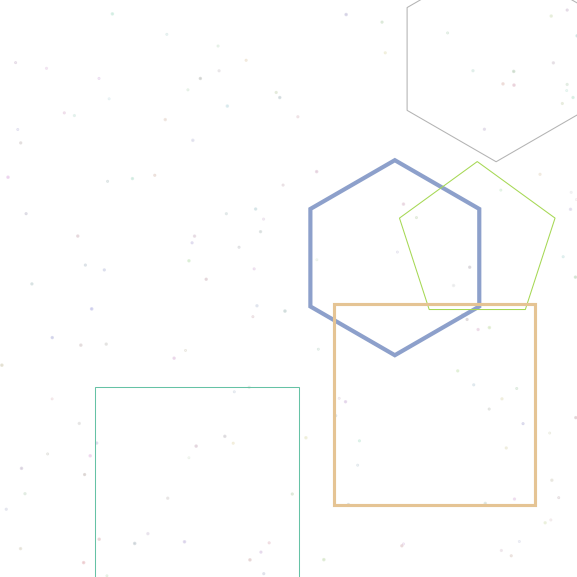[{"shape": "square", "thickness": 0.5, "radius": 0.88, "center": [0.341, 0.153]}, {"shape": "hexagon", "thickness": 2, "radius": 0.84, "center": [0.684, 0.553]}, {"shape": "pentagon", "thickness": 0.5, "radius": 0.71, "center": [0.826, 0.578]}, {"shape": "square", "thickness": 1.5, "radius": 0.87, "center": [0.752, 0.299]}, {"shape": "hexagon", "thickness": 0.5, "radius": 0.89, "center": [0.859, 0.897]}]